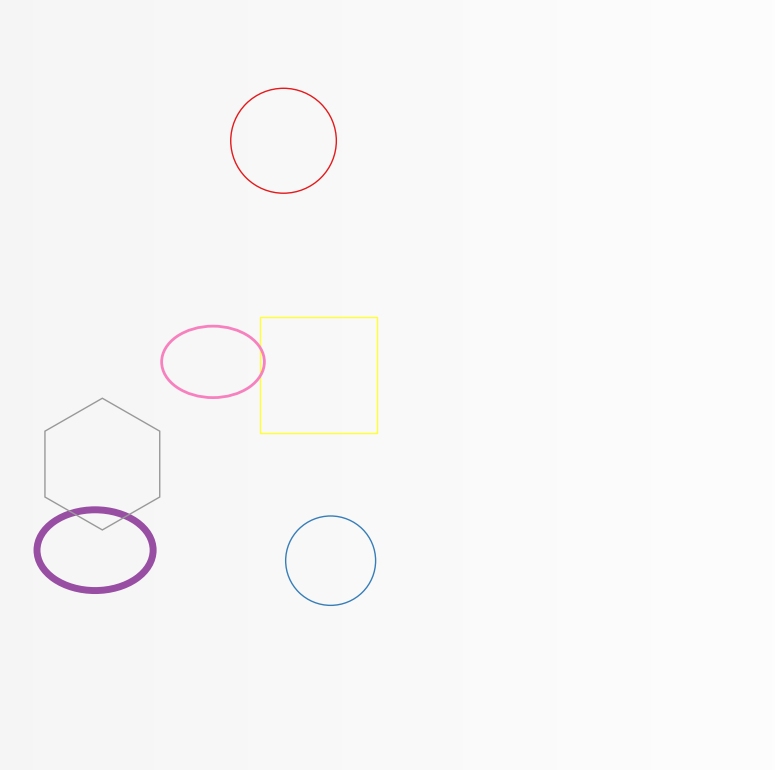[{"shape": "circle", "thickness": 0.5, "radius": 0.34, "center": [0.366, 0.817]}, {"shape": "circle", "thickness": 0.5, "radius": 0.29, "center": [0.427, 0.272]}, {"shape": "oval", "thickness": 2.5, "radius": 0.37, "center": [0.123, 0.285]}, {"shape": "square", "thickness": 0.5, "radius": 0.38, "center": [0.411, 0.513]}, {"shape": "oval", "thickness": 1, "radius": 0.33, "center": [0.275, 0.53]}, {"shape": "hexagon", "thickness": 0.5, "radius": 0.43, "center": [0.132, 0.397]}]